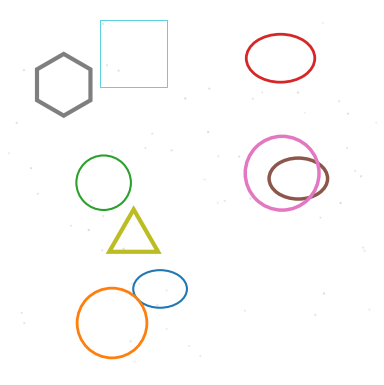[{"shape": "oval", "thickness": 1.5, "radius": 0.35, "center": [0.416, 0.249]}, {"shape": "circle", "thickness": 2, "radius": 0.45, "center": [0.291, 0.161]}, {"shape": "circle", "thickness": 1.5, "radius": 0.35, "center": [0.269, 0.525]}, {"shape": "oval", "thickness": 2, "radius": 0.44, "center": [0.729, 0.849]}, {"shape": "oval", "thickness": 2.5, "radius": 0.38, "center": [0.775, 0.536]}, {"shape": "circle", "thickness": 2.5, "radius": 0.48, "center": [0.733, 0.55]}, {"shape": "hexagon", "thickness": 3, "radius": 0.4, "center": [0.166, 0.78]}, {"shape": "triangle", "thickness": 3, "radius": 0.37, "center": [0.347, 0.383]}, {"shape": "square", "thickness": 0.5, "radius": 0.44, "center": [0.346, 0.862]}]